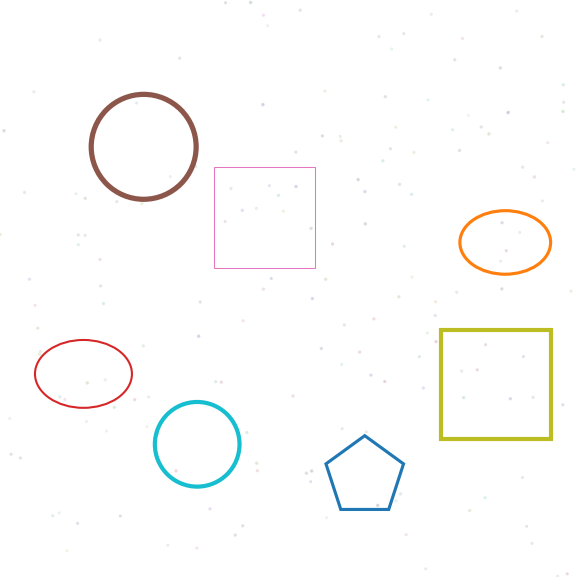[{"shape": "pentagon", "thickness": 1.5, "radius": 0.35, "center": [0.632, 0.174]}, {"shape": "oval", "thickness": 1.5, "radius": 0.39, "center": [0.875, 0.579]}, {"shape": "oval", "thickness": 1, "radius": 0.42, "center": [0.145, 0.352]}, {"shape": "circle", "thickness": 2.5, "radius": 0.45, "center": [0.249, 0.745]}, {"shape": "square", "thickness": 0.5, "radius": 0.44, "center": [0.458, 0.623]}, {"shape": "square", "thickness": 2, "radius": 0.48, "center": [0.859, 0.333]}, {"shape": "circle", "thickness": 2, "radius": 0.37, "center": [0.341, 0.23]}]